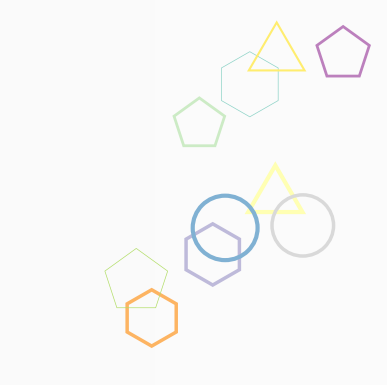[{"shape": "hexagon", "thickness": 0.5, "radius": 0.42, "center": [0.645, 0.781]}, {"shape": "triangle", "thickness": 3, "radius": 0.4, "center": [0.711, 0.49]}, {"shape": "hexagon", "thickness": 2.5, "radius": 0.4, "center": [0.549, 0.339]}, {"shape": "circle", "thickness": 3, "radius": 0.42, "center": [0.581, 0.408]}, {"shape": "hexagon", "thickness": 2.5, "radius": 0.37, "center": [0.391, 0.174]}, {"shape": "pentagon", "thickness": 0.5, "radius": 0.43, "center": [0.352, 0.27]}, {"shape": "circle", "thickness": 2.5, "radius": 0.4, "center": [0.781, 0.414]}, {"shape": "pentagon", "thickness": 2, "radius": 0.36, "center": [0.885, 0.86]}, {"shape": "pentagon", "thickness": 2, "radius": 0.34, "center": [0.514, 0.677]}, {"shape": "triangle", "thickness": 1.5, "radius": 0.42, "center": [0.714, 0.859]}]